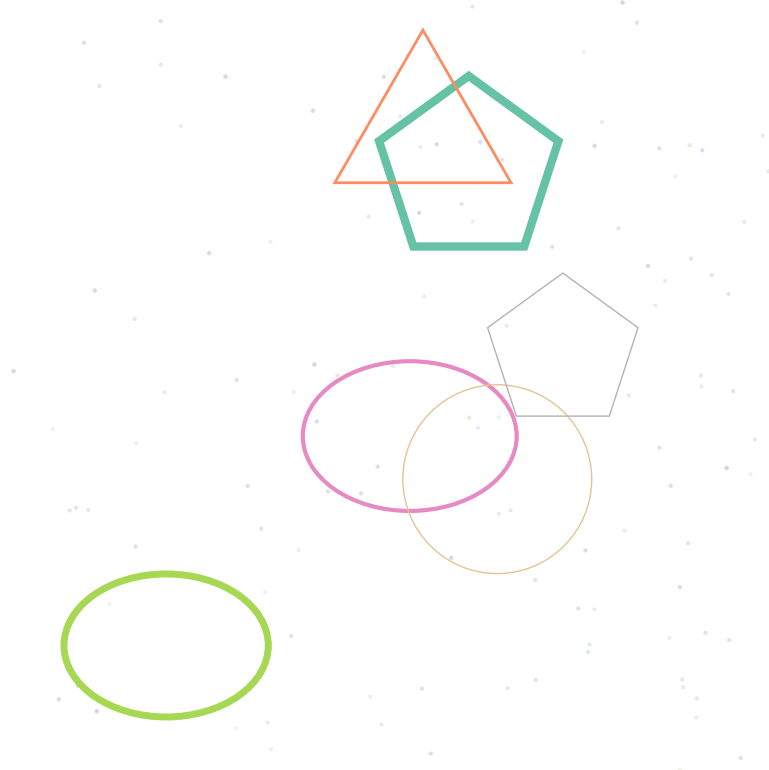[{"shape": "pentagon", "thickness": 3, "radius": 0.61, "center": [0.609, 0.779]}, {"shape": "triangle", "thickness": 1, "radius": 0.66, "center": [0.549, 0.829]}, {"shape": "oval", "thickness": 1.5, "radius": 0.69, "center": [0.532, 0.434]}, {"shape": "oval", "thickness": 2.5, "radius": 0.66, "center": [0.216, 0.162]}, {"shape": "circle", "thickness": 0.5, "radius": 0.61, "center": [0.646, 0.378]}, {"shape": "pentagon", "thickness": 0.5, "radius": 0.51, "center": [0.731, 0.543]}]